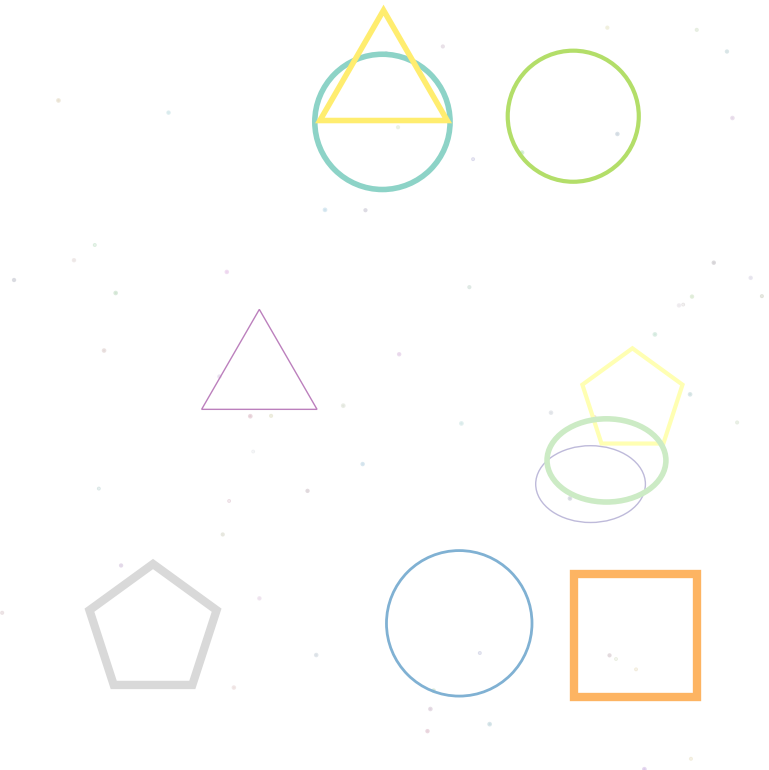[{"shape": "circle", "thickness": 2, "radius": 0.44, "center": [0.497, 0.842]}, {"shape": "pentagon", "thickness": 1.5, "radius": 0.34, "center": [0.821, 0.479]}, {"shape": "oval", "thickness": 0.5, "radius": 0.36, "center": [0.767, 0.371]}, {"shape": "circle", "thickness": 1, "radius": 0.47, "center": [0.596, 0.19]}, {"shape": "square", "thickness": 3, "radius": 0.4, "center": [0.825, 0.175]}, {"shape": "circle", "thickness": 1.5, "radius": 0.43, "center": [0.744, 0.849]}, {"shape": "pentagon", "thickness": 3, "radius": 0.43, "center": [0.199, 0.181]}, {"shape": "triangle", "thickness": 0.5, "radius": 0.43, "center": [0.337, 0.512]}, {"shape": "oval", "thickness": 2, "radius": 0.39, "center": [0.788, 0.402]}, {"shape": "triangle", "thickness": 2, "radius": 0.48, "center": [0.498, 0.891]}]